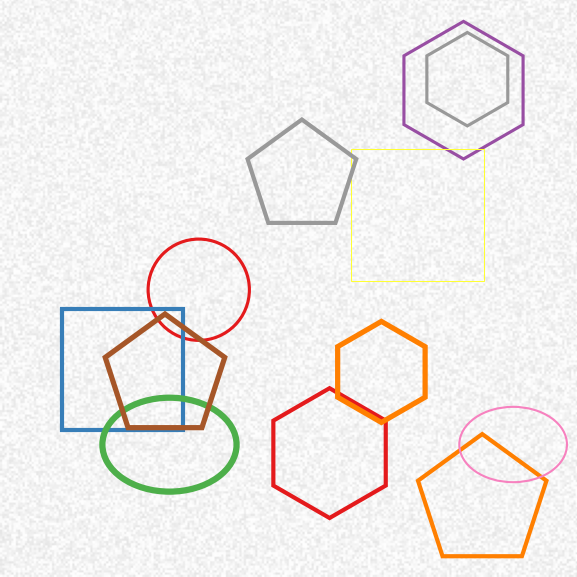[{"shape": "circle", "thickness": 1.5, "radius": 0.44, "center": [0.344, 0.497]}, {"shape": "hexagon", "thickness": 2, "radius": 0.56, "center": [0.571, 0.215]}, {"shape": "square", "thickness": 2, "radius": 0.53, "center": [0.212, 0.359]}, {"shape": "oval", "thickness": 3, "radius": 0.58, "center": [0.293, 0.229]}, {"shape": "hexagon", "thickness": 1.5, "radius": 0.6, "center": [0.803, 0.843]}, {"shape": "hexagon", "thickness": 2.5, "radius": 0.44, "center": [0.66, 0.355]}, {"shape": "pentagon", "thickness": 2, "radius": 0.58, "center": [0.835, 0.131]}, {"shape": "square", "thickness": 0.5, "radius": 0.57, "center": [0.723, 0.627]}, {"shape": "pentagon", "thickness": 2.5, "radius": 0.54, "center": [0.286, 0.347]}, {"shape": "oval", "thickness": 1, "radius": 0.47, "center": [0.889, 0.229]}, {"shape": "pentagon", "thickness": 2, "radius": 0.49, "center": [0.523, 0.693]}, {"shape": "hexagon", "thickness": 1.5, "radius": 0.4, "center": [0.809, 0.862]}]